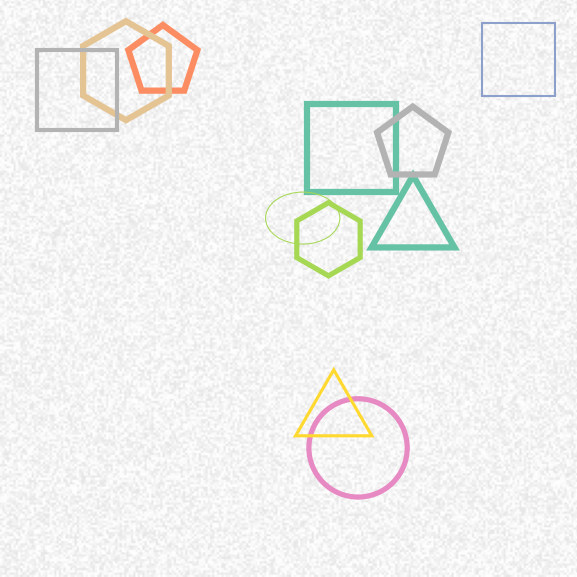[{"shape": "square", "thickness": 3, "radius": 0.38, "center": [0.608, 0.743]}, {"shape": "triangle", "thickness": 3, "radius": 0.41, "center": [0.715, 0.612]}, {"shape": "pentagon", "thickness": 3, "radius": 0.31, "center": [0.282, 0.893]}, {"shape": "square", "thickness": 1, "radius": 0.32, "center": [0.898, 0.896]}, {"shape": "circle", "thickness": 2.5, "radius": 0.43, "center": [0.62, 0.224]}, {"shape": "oval", "thickness": 0.5, "radius": 0.32, "center": [0.524, 0.621]}, {"shape": "hexagon", "thickness": 2.5, "radius": 0.32, "center": [0.569, 0.585]}, {"shape": "triangle", "thickness": 1.5, "radius": 0.38, "center": [0.578, 0.283]}, {"shape": "hexagon", "thickness": 3, "radius": 0.43, "center": [0.218, 0.877]}, {"shape": "square", "thickness": 2, "radius": 0.34, "center": [0.133, 0.844]}, {"shape": "pentagon", "thickness": 3, "radius": 0.32, "center": [0.715, 0.75]}]